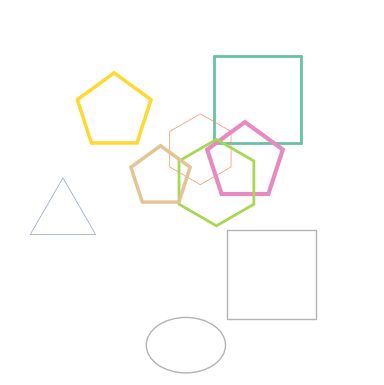[{"shape": "square", "thickness": 2, "radius": 0.57, "center": [0.669, 0.741]}, {"shape": "hexagon", "thickness": 0.5, "radius": 0.46, "center": [0.52, 0.612]}, {"shape": "triangle", "thickness": 0.5, "radius": 0.49, "center": [0.164, 0.44]}, {"shape": "pentagon", "thickness": 3, "radius": 0.52, "center": [0.636, 0.58]}, {"shape": "hexagon", "thickness": 2, "radius": 0.56, "center": [0.562, 0.526]}, {"shape": "pentagon", "thickness": 2.5, "radius": 0.5, "center": [0.297, 0.71]}, {"shape": "pentagon", "thickness": 2.5, "radius": 0.4, "center": [0.417, 0.541]}, {"shape": "oval", "thickness": 1, "radius": 0.51, "center": [0.483, 0.103]}, {"shape": "square", "thickness": 1, "radius": 0.58, "center": [0.704, 0.287]}]